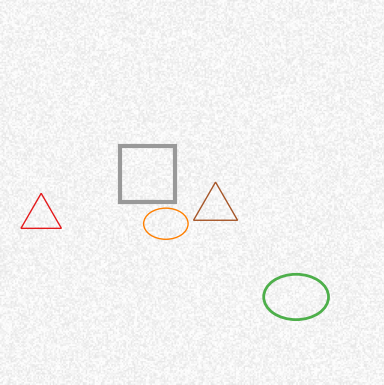[{"shape": "triangle", "thickness": 1, "radius": 0.3, "center": [0.107, 0.437]}, {"shape": "oval", "thickness": 2, "radius": 0.42, "center": [0.769, 0.229]}, {"shape": "oval", "thickness": 1, "radius": 0.29, "center": [0.431, 0.419]}, {"shape": "triangle", "thickness": 1, "radius": 0.33, "center": [0.56, 0.461]}, {"shape": "square", "thickness": 3, "radius": 0.36, "center": [0.383, 0.549]}]